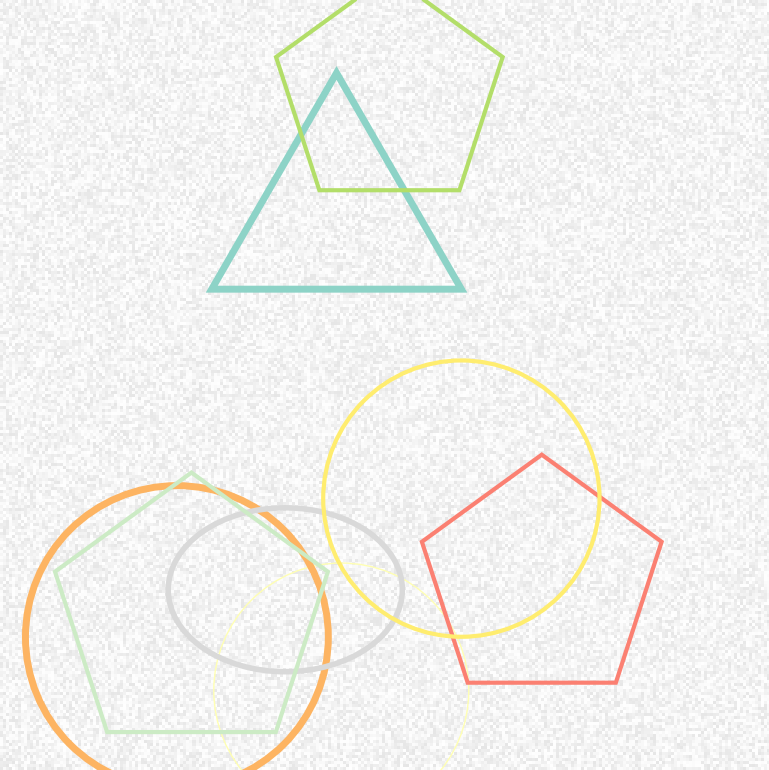[{"shape": "triangle", "thickness": 2.5, "radius": 0.94, "center": [0.437, 0.718]}, {"shape": "circle", "thickness": 0.5, "radius": 0.83, "center": [0.443, 0.103]}, {"shape": "pentagon", "thickness": 1.5, "radius": 0.82, "center": [0.704, 0.246]}, {"shape": "circle", "thickness": 2.5, "radius": 0.98, "center": [0.23, 0.173]}, {"shape": "pentagon", "thickness": 1.5, "radius": 0.77, "center": [0.506, 0.878]}, {"shape": "oval", "thickness": 2, "radius": 0.76, "center": [0.37, 0.234]}, {"shape": "pentagon", "thickness": 1.5, "radius": 0.93, "center": [0.249, 0.2]}, {"shape": "circle", "thickness": 1.5, "radius": 0.9, "center": [0.599, 0.352]}]